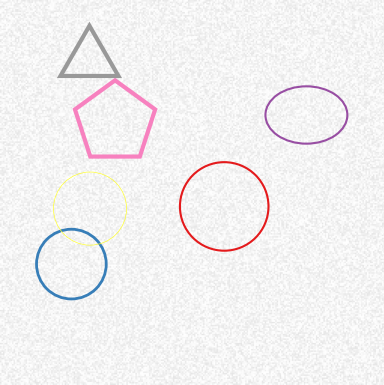[{"shape": "circle", "thickness": 1.5, "radius": 0.57, "center": [0.582, 0.464]}, {"shape": "circle", "thickness": 2, "radius": 0.45, "center": [0.185, 0.314]}, {"shape": "oval", "thickness": 1.5, "radius": 0.53, "center": [0.796, 0.701]}, {"shape": "circle", "thickness": 0.5, "radius": 0.47, "center": [0.234, 0.458]}, {"shape": "pentagon", "thickness": 3, "radius": 0.55, "center": [0.299, 0.682]}, {"shape": "triangle", "thickness": 3, "radius": 0.43, "center": [0.232, 0.846]}]